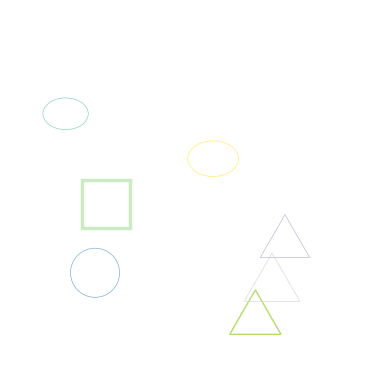[{"shape": "oval", "thickness": 0.5, "radius": 0.29, "center": [0.17, 0.704]}, {"shape": "triangle", "thickness": 0.5, "radius": 0.37, "center": [0.74, 0.368]}, {"shape": "circle", "thickness": 0.5, "radius": 0.32, "center": [0.247, 0.291]}, {"shape": "triangle", "thickness": 1, "radius": 0.38, "center": [0.663, 0.17]}, {"shape": "triangle", "thickness": 0.5, "radius": 0.42, "center": [0.707, 0.259]}, {"shape": "square", "thickness": 2.5, "radius": 0.32, "center": [0.276, 0.47]}, {"shape": "oval", "thickness": 0.5, "radius": 0.33, "center": [0.554, 0.588]}]